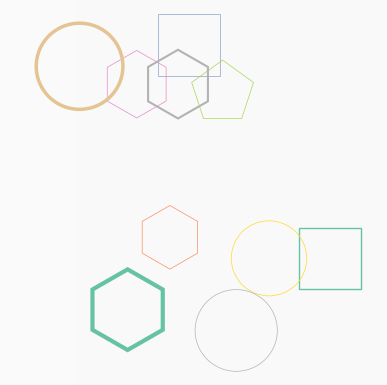[{"shape": "hexagon", "thickness": 3, "radius": 0.52, "center": [0.329, 0.196]}, {"shape": "square", "thickness": 1, "radius": 0.4, "center": [0.852, 0.329]}, {"shape": "hexagon", "thickness": 0.5, "radius": 0.41, "center": [0.438, 0.384]}, {"shape": "square", "thickness": 0.5, "radius": 0.4, "center": [0.489, 0.883]}, {"shape": "hexagon", "thickness": 0.5, "radius": 0.44, "center": [0.353, 0.781]}, {"shape": "pentagon", "thickness": 0.5, "radius": 0.42, "center": [0.574, 0.76]}, {"shape": "circle", "thickness": 0.5, "radius": 0.49, "center": [0.694, 0.329]}, {"shape": "circle", "thickness": 2.5, "radius": 0.56, "center": [0.205, 0.828]}, {"shape": "hexagon", "thickness": 1.5, "radius": 0.45, "center": [0.459, 0.782]}, {"shape": "circle", "thickness": 0.5, "radius": 0.53, "center": [0.61, 0.142]}]